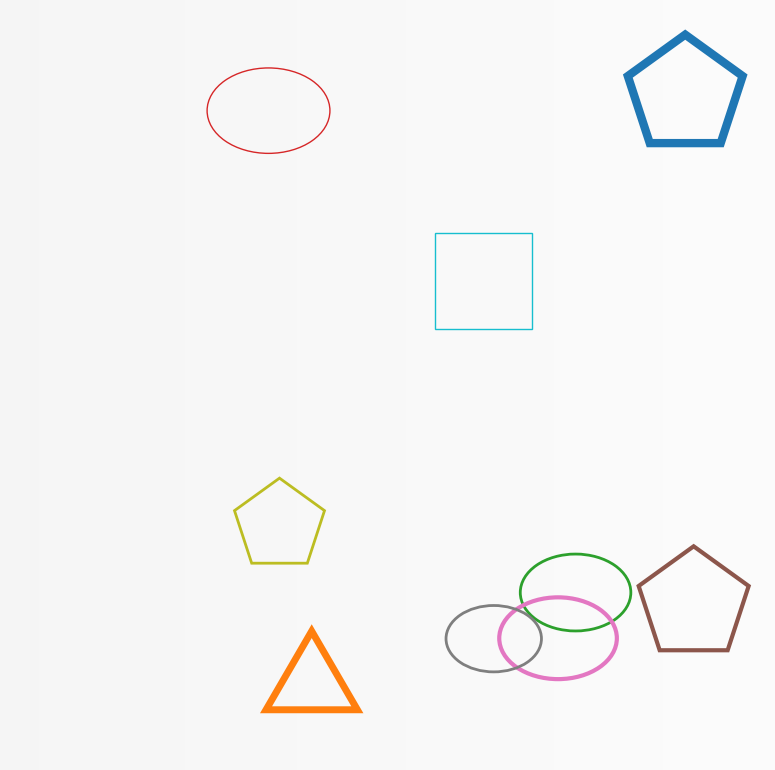[{"shape": "pentagon", "thickness": 3, "radius": 0.39, "center": [0.884, 0.877]}, {"shape": "triangle", "thickness": 2.5, "radius": 0.34, "center": [0.402, 0.112]}, {"shape": "oval", "thickness": 1, "radius": 0.36, "center": [0.743, 0.231]}, {"shape": "oval", "thickness": 0.5, "radius": 0.4, "center": [0.346, 0.856]}, {"shape": "pentagon", "thickness": 1.5, "radius": 0.37, "center": [0.895, 0.216]}, {"shape": "oval", "thickness": 1.5, "radius": 0.38, "center": [0.72, 0.171]}, {"shape": "oval", "thickness": 1, "radius": 0.31, "center": [0.637, 0.171]}, {"shape": "pentagon", "thickness": 1, "radius": 0.31, "center": [0.361, 0.318]}, {"shape": "square", "thickness": 0.5, "radius": 0.31, "center": [0.624, 0.635]}]